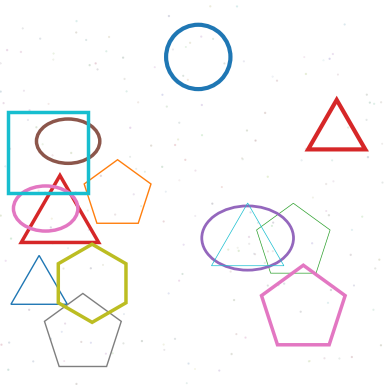[{"shape": "triangle", "thickness": 1, "radius": 0.42, "center": [0.102, 0.252]}, {"shape": "circle", "thickness": 3, "radius": 0.42, "center": [0.515, 0.852]}, {"shape": "pentagon", "thickness": 1, "radius": 0.46, "center": [0.305, 0.494]}, {"shape": "pentagon", "thickness": 0.5, "radius": 0.5, "center": [0.762, 0.372]}, {"shape": "triangle", "thickness": 2.5, "radius": 0.58, "center": [0.156, 0.428]}, {"shape": "triangle", "thickness": 3, "radius": 0.43, "center": [0.875, 0.655]}, {"shape": "oval", "thickness": 2, "radius": 0.6, "center": [0.643, 0.382]}, {"shape": "oval", "thickness": 2.5, "radius": 0.41, "center": [0.177, 0.633]}, {"shape": "oval", "thickness": 2.5, "radius": 0.42, "center": [0.119, 0.458]}, {"shape": "pentagon", "thickness": 2.5, "radius": 0.57, "center": [0.788, 0.197]}, {"shape": "pentagon", "thickness": 1, "radius": 0.52, "center": [0.215, 0.133]}, {"shape": "hexagon", "thickness": 2.5, "radius": 0.51, "center": [0.239, 0.264]}, {"shape": "triangle", "thickness": 0.5, "radius": 0.54, "center": [0.643, 0.364]}, {"shape": "square", "thickness": 2.5, "radius": 0.52, "center": [0.124, 0.604]}]